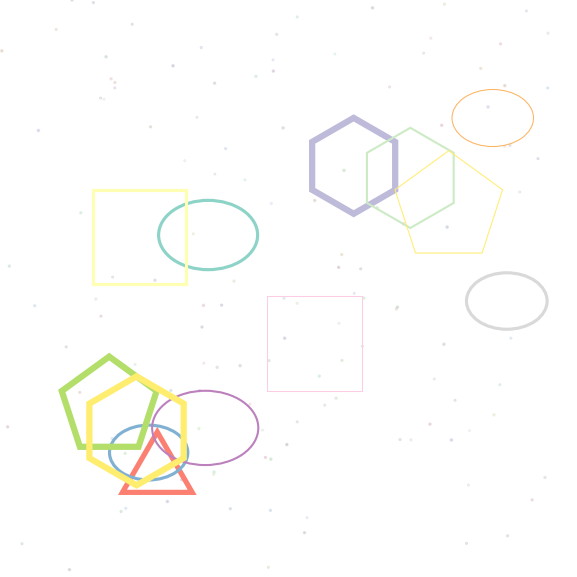[{"shape": "oval", "thickness": 1.5, "radius": 0.43, "center": [0.36, 0.592]}, {"shape": "square", "thickness": 1.5, "radius": 0.41, "center": [0.242, 0.589]}, {"shape": "hexagon", "thickness": 3, "radius": 0.42, "center": [0.612, 0.712]}, {"shape": "triangle", "thickness": 2.5, "radius": 0.35, "center": [0.272, 0.181]}, {"shape": "oval", "thickness": 1.5, "radius": 0.34, "center": [0.257, 0.216]}, {"shape": "oval", "thickness": 0.5, "radius": 0.35, "center": [0.853, 0.795]}, {"shape": "pentagon", "thickness": 3, "radius": 0.43, "center": [0.189, 0.295]}, {"shape": "square", "thickness": 0.5, "radius": 0.41, "center": [0.545, 0.404]}, {"shape": "oval", "thickness": 1.5, "radius": 0.35, "center": [0.878, 0.478]}, {"shape": "oval", "thickness": 1, "radius": 0.46, "center": [0.355, 0.258]}, {"shape": "hexagon", "thickness": 1, "radius": 0.43, "center": [0.711, 0.691]}, {"shape": "pentagon", "thickness": 0.5, "radius": 0.49, "center": [0.777, 0.64]}, {"shape": "hexagon", "thickness": 3, "radius": 0.47, "center": [0.236, 0.253]}]